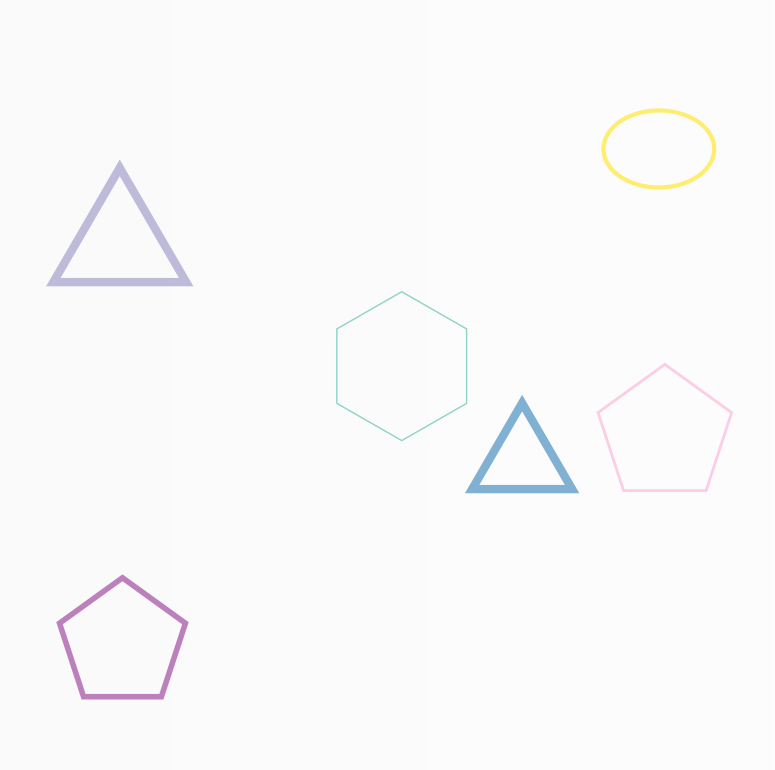[{"shape": "hexagon", "thickness": 0.5, "radius": 0.48, "center": [0.518, 0.524]}, {"shape": "triangle", "thickness": 3, "radius": 0.49, "center": [0.155, 0.683]}, {"shape": "triangle", "thickness": 3, "radius": 0.37, "center": [0.674, 0.402]}, {"shape": "pentagon", "thickness": 1, "radius": 0.45, "center": [0.858, 0.436]}, {"shape": "pentagon", "thickness": 2, "radius": 0.43, "center": [0.158, 0.164]}, {"shape": "oval", "thickness": 1.5, "radius": 0.36, "center": [0.85, 0.807]}]